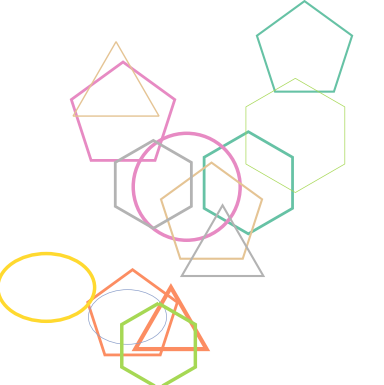[{"shape": "pentagon", "thickness": 1.5, "radius": 0.65, "center": [0.791, 0.867]}, {"shape": "hexagon", "thickness": 2, "radius": 0.66, "center": [0.645, 0.525]}, {"shape": "pentagon", "thickness": 2, "radius": 0.61, "center": [0.344, 0.177]}, {"shape": "triangle", "thickness": 3, "radius": 0.54, "center": [0.444, 0.147]}, {"shape": "oval", "thickness": 0.5, "radius": 0.51, "center": [0.331, 0.177]}, {"shape": "circle", "thickness": 2.5, "radius": 0.69, "center": [0.485, 0.515]}, {"shape": "pentagon", "thickness": 2, "radius": 0.71, "center": [0.32, 0.698]}, {"shape": "hexagon", "thickness": 2.5, "radius": 0.55, "center": [0.412, 0.102]}, {"shape": "hexagon", "thickness": 0.5, "radius": 0.74, "center": [0.767, 0.648]}, {"shape": "oval", "thickness": 2.5, "radius": 0.63, "center": [0.12, 0.253]}, {"shape": "triangle", "thickness": 1, "radius": 0.64, "center": [0.301, 0.763]}, {"shape": "pentagon", "thickness": 1.5, "radius": 0.69, "center": [0.549, 0.44]}, {"shape": "hexagon", "thickness": 2, "radius": 0.57, "center": [0.398, 0.521]}, {"shape": "triangle", "thickness": 1.5, "radius": 0.61, "center": [0.578, 0.344]}]